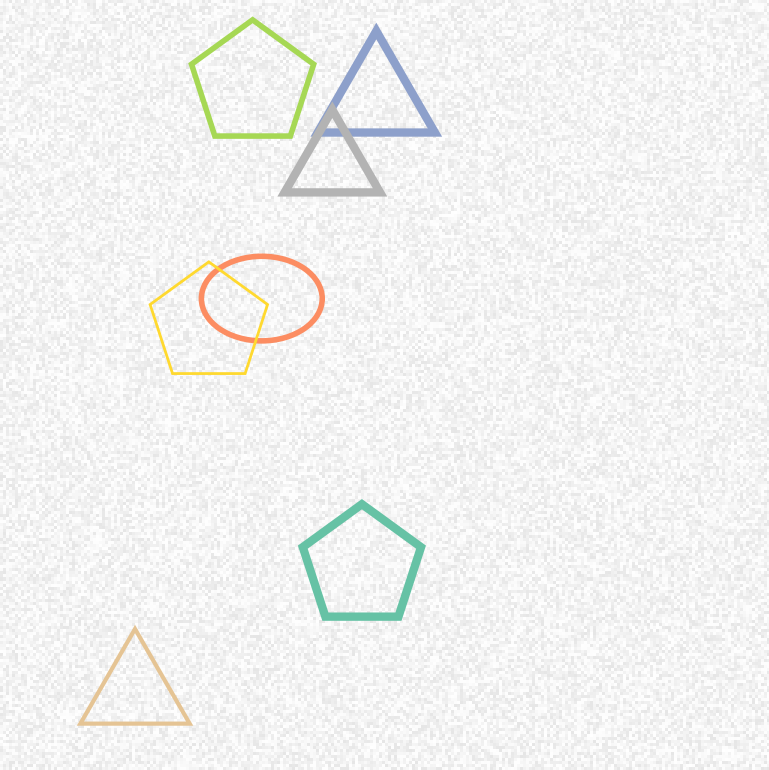[{"shape": "pentagon", "thickness": 3, "radius": 0.4, "center": [0.47, 0.264]}, {"shape": "oval", "thickness": 2, "radius": 0.39, "center": [0.34, 0.612]}, {"shape": "triangle", "thickness": 3, "radius": 0.44, "center": [0.489, 0.872]}, {"shape": "pentagon", "thickness": 2, "radius": 0.42, "center": [0.328, 0.891]}, {"shape": "pentagon", "thickness": 1, "radius": 0.4, "center": [0.271, 0.58]}, {"shape": "triangle", "thickness": 1.5, "radius": 0.41, "center": [0.175, 0.101]}, {"shape": "triangle", "thickness": 3, "radius": 0.36, "center": [0.432, 0.786]}]